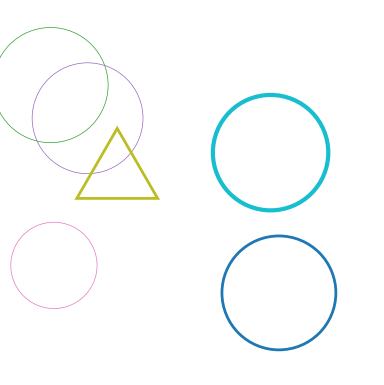[{"shape": "circle", "thickness": 2, "radius": 0.74, "center": [0.724, 0.239]}, {"shape": "circle", "thickness": 0.5, "radius": 0.75, "center": [0.131, 0.779]}, {"shape": "circle", "thickness": 0.5, "radius": 0.72, "center": [0.227, 0.693]}, {"shape": "circle", "thickness": 0.5, "radius": 0.56, "center": [0.14, 0.311]}, {"shape": "triangle", "thickness": 2, "radius": 0.61, "center": [0.304, 0.545]}, {"shape": "circle", "thickness": 3, "radius": 0.75, "center": [0.703, 0.604]}]